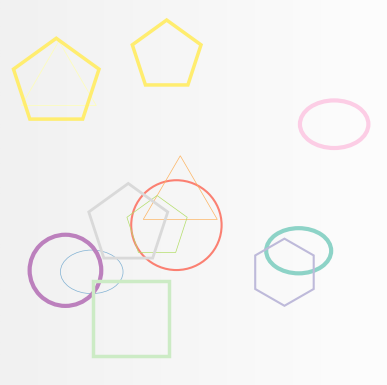[{"shape": "oval", "thickness": 3, "radius": 0.42, "center": [0.771, 0.349]}, {"shape": "triangle", "thickness": 0.5, "radius": 0.56, "center": [0.152, 0.782]}, {"shape": "hexagon", "thickness": 1.5, "radius": 0.44, "center": [0.734, 0.293]}, {"shape": "circle", "thickness": 1.5, "radius": 0.58, "center": [0.455, 0.415]}, {"shape": "oval", "thickness": 0.5, "radius": 0.4, "center": [0.237, 0.294]}, {"shape": "triangle", "thickness": 0.5, "radius": 0.55, "center": [0.465, 0.485]}, {"shape": "pentagon", "thickness": 0.5, "radius": 0.41, "center": [0.405, 0.41]}, {"shape": "oval", "thickness": 3, "radius": 0.44, "center": [0.862, 0.677]}, {"shape": "pentagon", "thickness": 2, "radius": 0.54, "center": [0.331, 0.416]}, {"shape": "circle", "thickness": 3, "radius": 0.46, "center": [0.169, 0.298]}, {"shape": "square", "thickness": 2.5, "radius": 0.49, "center": [0.338, 0.173]}, {"shape": "pentagon", "thickness": 2.5, "radius": 0.58, "center": [0.145, 0.785]}, {"shape": "pentagon", "thickness": 2.5, "radius": 0.47, "center": [0.43, 0.855]}]